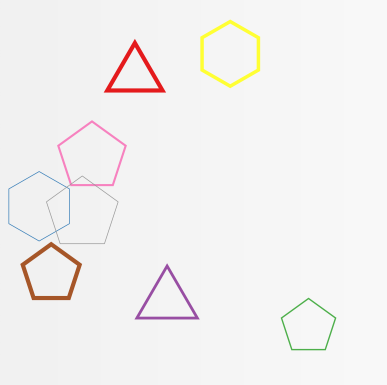[{"shape": "triangle", "thickness": 3, "radius": 0.41, "center": [0.348, 0.806]}, {"shape": "hexagon", "thickness": 0.5, "radius": 0.45, "center": [0.101, 0.464]}, {"shape": "pentagon", "thickness": 1, "radius": 0.37, "center": [0.796, 0.151]}, {"shape": "triangle", "thickness": 2, "radius": 0.45, "center": [0.431, 0.219]}, {"shape": "hexagon", "thickness": 2.5, "radius": 0.42, "center": [0.594, 0.86]}, {"shape": "pentagon", "thickness": 3, "radius": 0.39, "center": [0.132, 0.288]}, {"shape": "pentagon", "thickness": 1.5, "radius": 0.46, "center": [0.237, 0.593]}, {"shape": "pentagon", "thickness": 0.5, "radius": 0.49, "center": [0.212, 0.446]}]